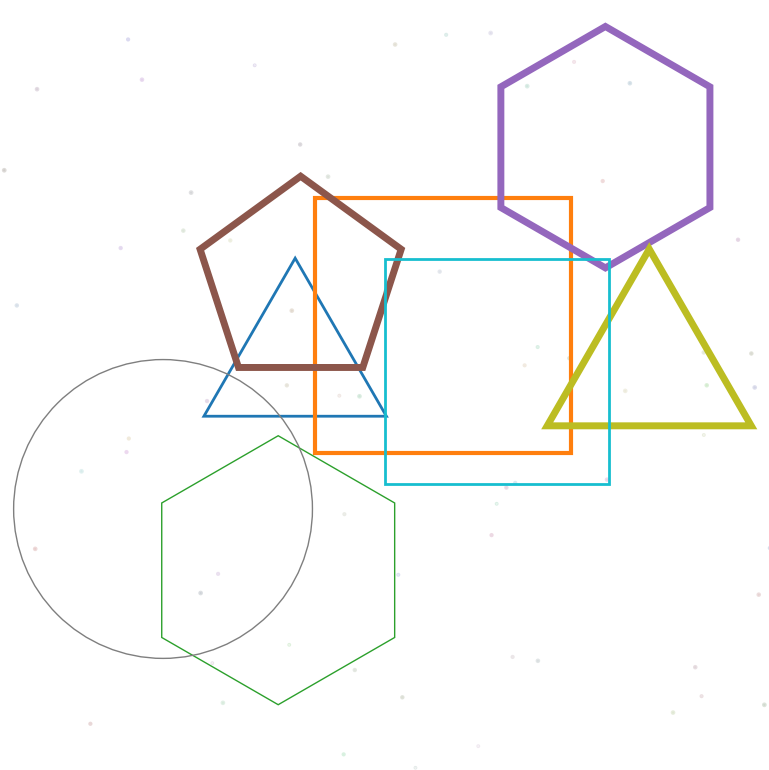[{"shape": "triangle", "thickness": 1, "radius": 0.68, "center": [0.383, 0.528]}, {"shape": "square", "thickness": 1.5, "radius": 0.83, "center": [0.575, 0.577]}, {"shape": "hexagon", "thickness": 0.5, "radius": 0.87, "center": [0.361, 0.259]}, {"shape": "hexagon", "thickness": 2.5, "radius": 0.78, "center": [0.786, 0.809]}, {"shape": "pentagon", "thickness": 2.5, "radius": 0.69, "center": [0.39, 0.634]}, {"shape": "circle", "thickness": 0.5, "radius": 0.97, "center": [0.212, 0.339]}, {"shape": "triangle", "thickness": 2.5, "radius": 0.77, "center": [0.843, 0.523]}, {"shape": "square", "thickness": 1, "radius": 0.73, "center": [0.645, 0.517]}]